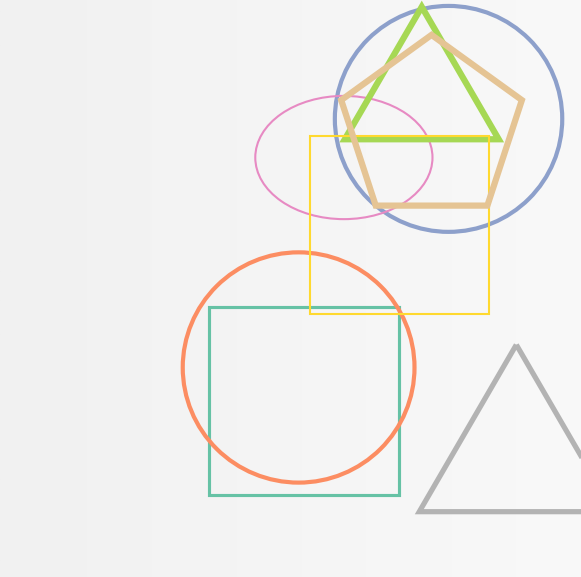[{"shape": "square", "thickness": 1.5, "radius": 0.82, "center": [0.524, 0.304]}, {"shape": "circle", "thickness": 2, "radius": 1.0, "center": [0.514, 0.363]}, {"shape": "circle", "thickness": 2, "radius": 0.98, "center": [0.772, 0.793]}, {"shape": "oval", "thickness": 1, "radius": 0.76, "center": [0.592, 0.726]}, {"shape": "triangle", "thickness": 3, "radius": 0.76, "center": [0.726, 0.834]}, {"shape": "square", "thickness": 1, "radius": 0.77, "center": [0.688, 0.61]}, {"shape": "pentagon", "thickness": 3, "radius": 0.82, "center": [0.742, 0.775]}, {"shape": "triangle", "thickness": 2.5, "radius": 0.96, "center": [0.888, 0.209]}]